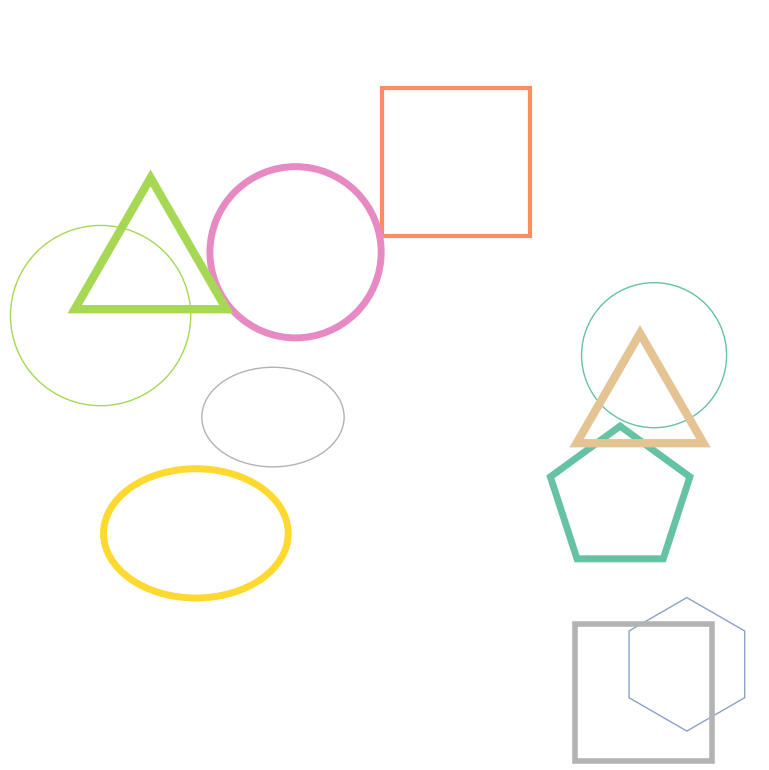[{"shape": "circle", "thickness": 0.5, "radius": 0.47, "center": [0.849, 0.539]}, {"shape": "pentagon", "thickness": 2.5, "radius": 0.48, "center": [0.805, 0.351]}, {"shape": "square", "thickness": 1.5, "radius": 0.48, "center": [0.593, 0.79]}, {"shape": "hexagon", "thickness": 0.5, "radius": 0.43, "center": [0.892, 0.137]}, {"shape": "circle", "thickness": 2.5, "radius": 0.56, "center": [0.384, 0.672]}, {"shape": "circle", "thickness": 0.5, "radius": 0.59, "center": [0.131, 0.59]}, {"shape": "triangle", "thickness": 3, "radius": 0.57, "center": [0.196, 0.655]}, {"shape": "oval", "thickness": 2.5, "radius": 0.6, "center": [0.254, 0.307]}, {"shape": "triangle", "thickness": 3, "radius": 0.48, "center": [0.831, 0.472]}, {"shape": "oval", "thickness": 0.5, "radius": 0.46, "center": [0.354, 0.458]}, {"shape": "square", "thickness": 2, "radius": 0.44, "center": [0.835, 0.101]}]